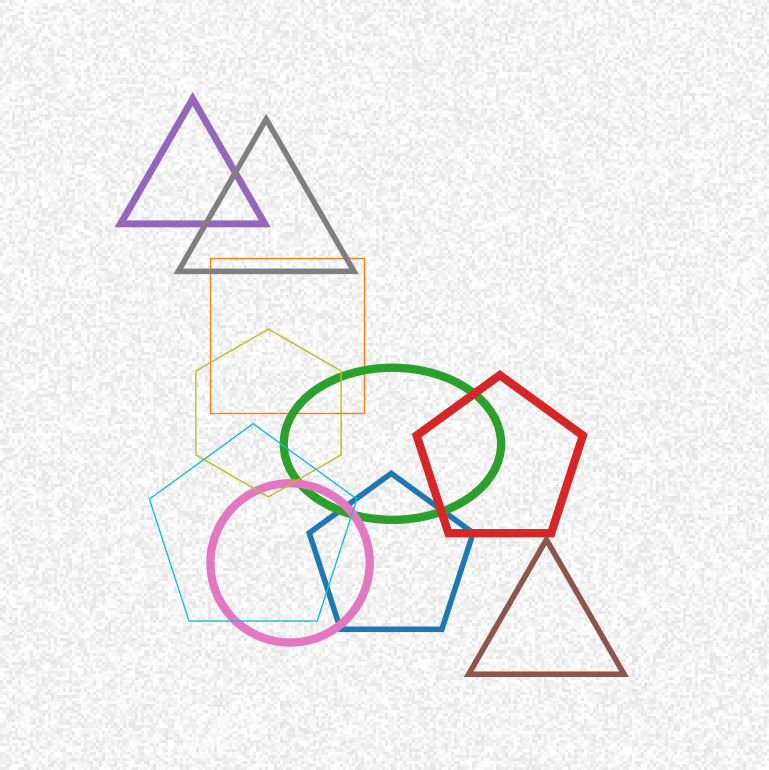[{"shape": "pentagon", "thickness": 2, "radius": 0.56, "center": [0.508, 0.273]}, {"shape": "square", "thickness": 0.5, "radius": 0.5, "center": [0.373, 0.564]}, {"shape": "oval", "thickness": 3, "radius": 0.71, "center": [0.51, 0.424]}, {"shape": "pentagon", "thickness": 3, "radius": 0.57, "center": [0.649, 0.399]}, {"shape": "triangle", "thickness": 2.5, "radius": 0.54, "center": [0.25, 0.763]}, {"shape": "triangle", "thickness": 2, "radius": 0.58, "center": [0.71, 0.183]}, {"shape": "circle", "thickness": 3, "radius": 0.52, "center": [0.377, 0.269]}, {"shape": "triangle", "thickness": 2, "radius": 0.66, "center": [0.346, 0.713]}, {"shape": "hexagon", "thickness": 0.5, "radius": 0.54, "center": [0.349, 0.464]}, {"shape": "pentagon", "thickness": 0.5, "radius": 0.71, "center": [0.329, 0.308]}]